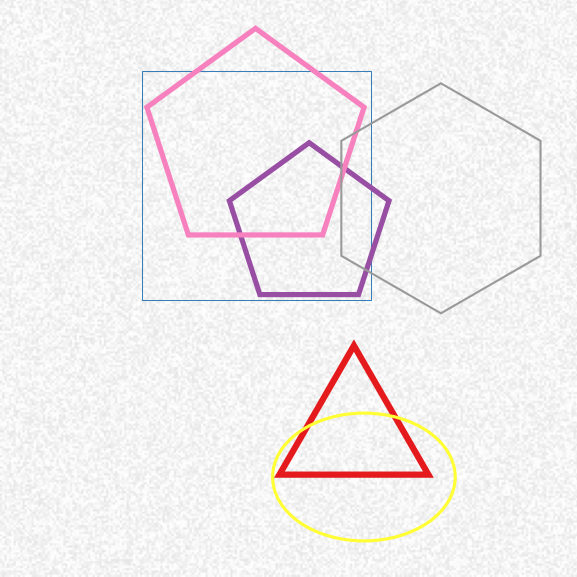[{"shape": "triangle", "thickness": 3, "radius": 0.74, "center": [0.613, 0.252]}, {"shape": "square", "thickness": 0.5, "radius": 0.99, "center": [0.444, 0.678]}, {"shape": "pentagon", "thickness": 2.5, "radius": 0.73, "center": [0.535, 0.607]}, {"shape": "oval", "thickness": 1.5, "radius": 0.79, "center": [0.63, 0.173]}, {"shape": "pentagon", "thickness": 2.5, "radius": 0.99, "center": [0.442, 0.752]}, {"shape": "hexagon", "thickness": 1, "radius": 1.0, "center": [0.763, 0.656]}]